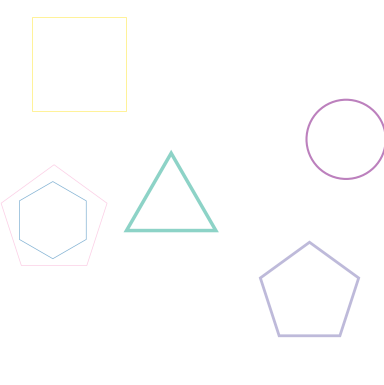[{"shape": "triangle", "thickness": 2.5, "radius": 0.67, "center": [0.445, 0.468]}, {"shape": "pentagon", "thickness": 2, "radius": 0.67, "center": [0.804, 0.236]}, {"shape": "hexagon", "thickness": 0.5, "radius": 0.5, "center": [0.137, 0.428]}, {"shape": "pentagon", "thickness": 0.5, "radius": 0.72, "center": [0.14, 0.427]}, {"shape": "circle", "thickness": 1.5, "radius": 0.51, "center": [0.899, 0.638]}, {"shape": "square", "thickness": 0.5, "radius": 0.61, "center": [0.204, 0.833]}]